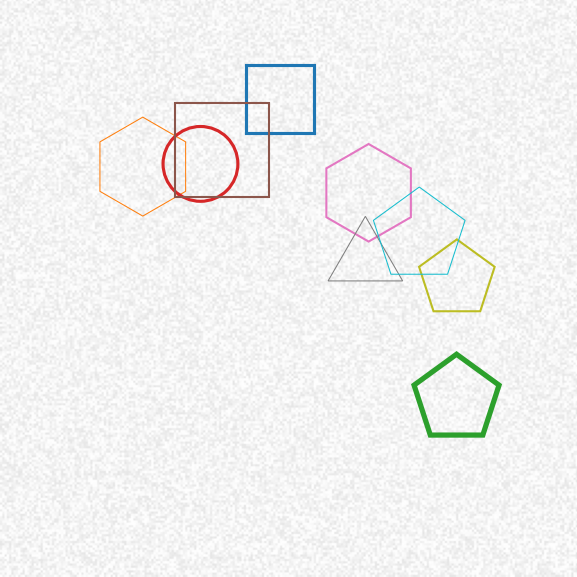[{"shape": "square", "thickness": 1.5, "radius": 0.29, "center": [0.484, 0.827]}, {"shape": "hexagon", "thickness": 0.5, "radius": 0.43, "center": [0.247, 0.711]}, {"shape": "pentagon", "thickness": 2.5, "radius": 0.39, "center": [0.791, 0.308]}, {"shape": "circle", "thickness": 1.5, "radius": 0.32, "center": [0.347, 0.715]}, {"shape": "square", "thickness": 1, "radius": 0.41, "center": [0.385, 0.739]}, {"shape": "hexagon", "thickness": 1, "radius": 0.42, "center": [0.638, 0.665]}, {"shape": "triangle", "thickness": 0.5, "radius": 0.37, "center": [0.633, 0.55]}, {"shape": "pentagon", "thickness": 1, "radius": 0.34, "center": [0.791, 0.516]}, {"shape": "pentagon", "thickness": 0.5, "radius": 0.42, "center": [0.726, 0.592]}]